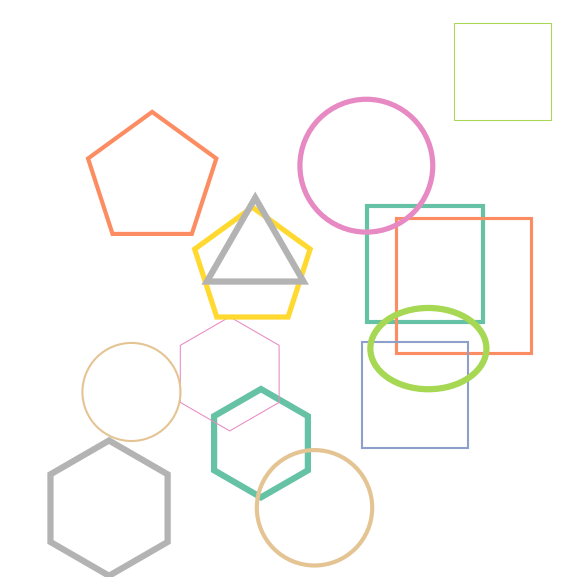[{"shape": "square", "thickness": 2, "radius": 0.5, "center": [0.736, 0.542]}, {"shape": "hexagon", "thickness": 3, "radius": 0.47, "center": [0.452, 0.232]}, {"shape": "square", "thickness": 1.5, "radius": 0.59, "center": [0.803, 0.504]}, {"shape": "pentagon", "thickness": 2, "radius": 0.58, "center": [0.264, 0.689]}, {"shape": "square", "thickness": 1, "radius": 0.46, "center": [0.718, 0.316]}, {"shape": "hexagon", "thickness": 0.5, "radius": 0.49, "center": [0.398, 0.352]}, {"shape": "circle", "thickness": 2.5, "radius": 0.58, "center": [0.634, 0.712]}, {"shape": "oval", "thickness": 3, "radius": 0.5, "center": [0.742, 0.395]}, {"shape": "square", "thickness": 0.5, "radius": 0.42, "center": [0.871, 0.875]}, {"shape": "pentagon", "thickness": 2.5, "radius": 0.53, "center": [0.437, 0.535]}, {"shape": "circle", "thickness": 2, "radius": 0.5, "center": [0.545, 0.12]}, {"shape": "circle", "thickness": 1, "radius": 0.42, "center": [0.228, 0.32]}, {"shape": "hexagon", "thickness": 3, "radius": 0.59, "center": [0.189, 0.119]}, {"shape": "triangle", "thickness": 3, "radius": 0.48, "center": [0.442, 0.56]}]